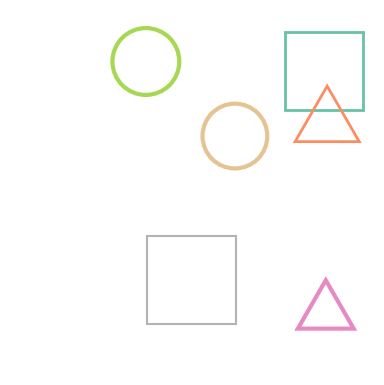[{"shape": "square", "thickness": 2, "radius": 0.5, "center": [0.841, 0.816]}, {"shape": "triangle", "thickness": 2, "radius": 0.48, "center": [0.85, 0.68]}, {"shape": "triangle", "thickness": 3, "radius": 0.42, "center": [0.846, 0.188]}, {"shape": "circle", "thickness": 3, "radius": 0.43, "center": [0.379, 0.84]}, {"shape": "circle", "thickness": 3, "radius": 0.42, "center": [0.61, 0.647]}, {"shape": "square", "thickness": 1.5, "radius": 0.58, "center": [0.498, 0.273]}]